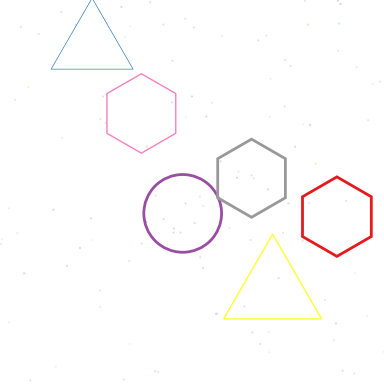[{"shape": "hexagon", "thickness": 2, "radius": 0.52, "center": [0.875, 0.437]}, {"shape": "triangle", "thickness": 0.5, "radius": 0.61, "center": [0.239, 0.882]}, {"shape": "circle", "thickness": 2, "radius": 0.5, "center": [0.475, 0.446]}, {"shape": "triangle", "thickness": 1, "radius": 0.73, "center": [0.708, 0.245]}, {"shape": "hexagon", "thickness": 1, "radius": 0.52, "center": [0.367, 0.705]}, {"shape": "hexagon", "thickness": 2, "radius": 0.51, "center": [0.653, 0.537]}]